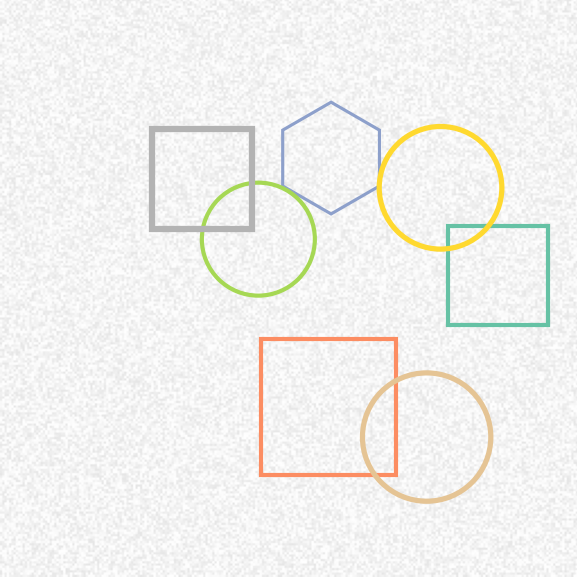[{"shape": "square", "thickness": 2, "radius": 0.43, "center": [0.863, 0.522]}, {"shape": "square", "thickness": 2, "radius": 0.59, "center": [0.569, 0.294]}, {"shape": "hexagon", "thickness": 1.5, "radius": 0.48, "center": [0.573, 0.725]}, {"shape": "circle", "thickness": 2, "radius": 0.49, "center": [0.447, 0.585]}, {"shape": "circle", "thickness": 2.5, "radius": 0.53, "center": [0.763, 0.674]}, {"shape": "circle", "thickness": 2.5, "radius": 0.56, "center": [0.739, 0.242]}, {"shape": "square", "thickness": 3, "radius": 0.43, "center": [0.349, 0.69]}]